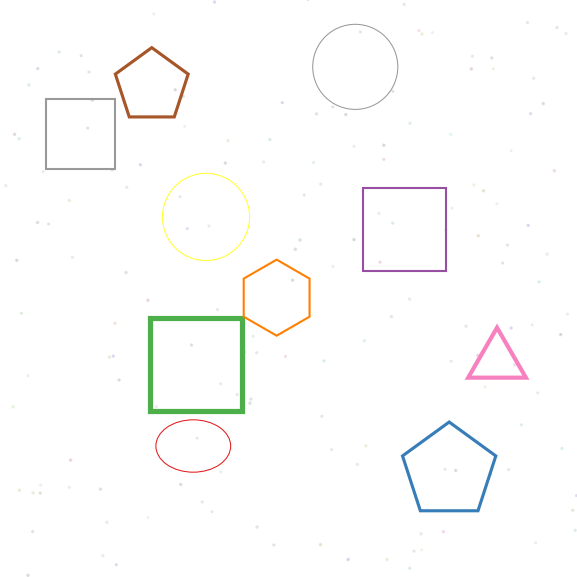[{"shape": "oval", "thickness": 0.5, "radius": 0.32, "center": [0.335, 0.227]}, {"shape": "pentagon", "thickness": 1.5, "radius": 0.42, "center": [0.778, 0.183]}, {"shape": "square", "thickness": 2.5, "radius": 0.4, "center": [0.34, 0.368]}, {"shape": "square", "thickness": 1, "radius": 0.36, "center": [0.7, 0.602]}, {"shape": "hexagon", "thickness": 1, "radius": 0.33, "center": [0.479, 0.484]}, {"shape": "circle", "thickness": 0.5, "radius": 0.38, "center": [0.357, 0.623]}, {"shape": "pentagon", "thickness": 1.5, "radius": 0.33, "center": [0.263, 0.85]}, {"shape": "triangle", "thickness": 2, "radius": 0.29, "center": [0.861, 0.374]}, {"shape": "square", "thickness": 1, "radius": 0.3, "center": [0.14, 0.767]}, {"shape": "circle", "thickness": 0.5, "radius": 0.37, "center": [0.615, 0.883]}]